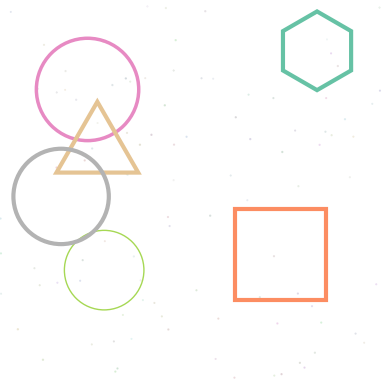[{"shape": "hexagon", "thickness": 3, "radius": 0.51, "center": [0.823, 0.868]}, {"shape": "square", "thickness": 3, "radius": 0.59, "center": [0.729, 0.339]}, {"shape": "circle", "thickness": 2.5, "radius": 0.66, "center": [0.227, 0.768]}, {"shape": "circle", "thickness": 1, "radius": 0.52, "center": [0.271, 0.298]}, {"shape": "triangle", "thickness": 3, "radius": 0.61, "center": [0.253, 0.613]}, {"shape": "circle", "thickness": 3, "radius": 0.62, "center": [0.159, 0.49]}]